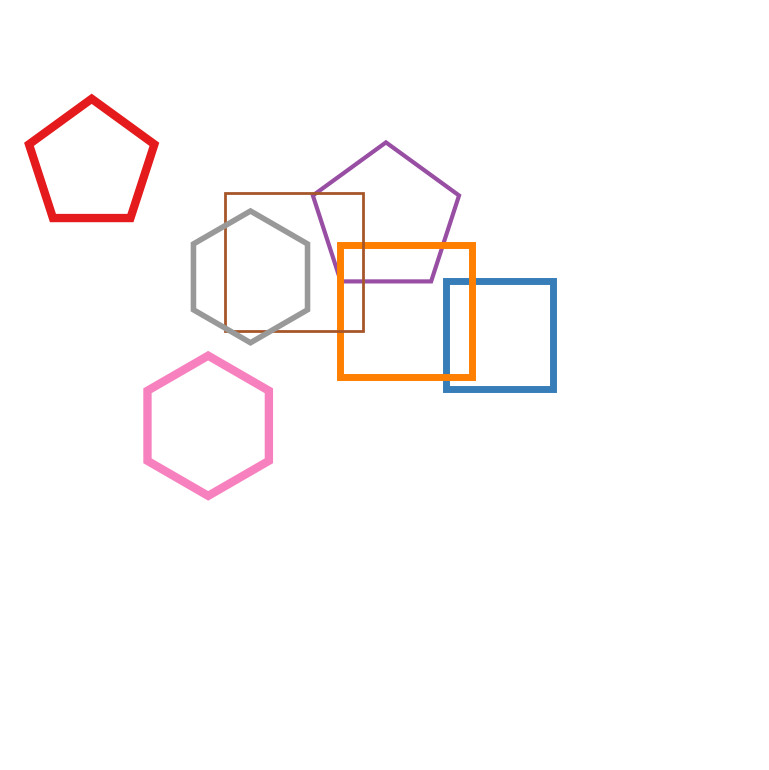[{"shape": "pentagon", "thickness": 3, "radius": 0.43, "center": [0.119, 0.786]}, {"shape": "square", "thickness": 2.5, "radius": 0.35, "center": [0.649, 0.565]}, {"shape": "pentagon", "thickness": 1.5, "radius": 0.5, "center": [0.501, 0.715]}, {"shape": "square", "thickness": 2.5, "radius": 0.43, "center": [0.527, 0.596]}, {"shape": "square", "thickness": 1, "radius": 0.45, "center": [0.382, 0.66]}, {"shape": "hexagon", "thickness": 3, "radius": 0.46, "center": [0.27, 0.447]}, {"shape": "hexagon", "thickness": 2, "radius": 0.43, "center": [0.325, 0.64]}]